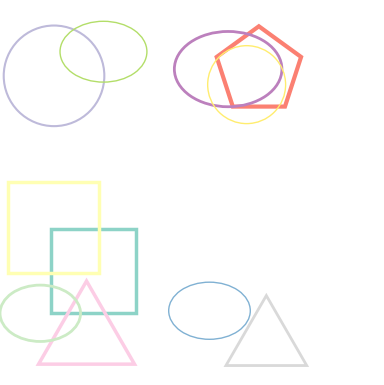[{"shape": "square", "thickness": 2.5, "radius": 0.55, "center": [0.242, 0.296]}, {"shape": "square", "thickness": 2.5, "radius": 0.59, "center": [0.139, 0.41]}, {"shape": "circle", "thickness": 1.5, "radius": 0.65, "center": [0.14, 0.803]}, {"shape": "pentagon", "thickness": 3, "radius": 0.58, "center": [0.672, 0.816]}, {"shape": "oval", "thickness": 1, "radius": 0.53, "center": [0.544, 0.193]}, {"shape": "oval", "thickness": 1, "radius": 0.56, "center": [0.269, 0.866]}, {"shape": "triangle", "thickness": 2.5, "radius": 0.72, "center": [0.225, 0.126]}, {"shape": "triangle", "thickness": 2, "radius": 0.61, "center": [0.692, 0.111]}, {"shape": "oval", "thickness": 2, "radius": 0.7, "center": [0.593, 0.82]}, {"shape": "oval", "thickness": 2, "radius": 0.52, "center": [0.105, 0.186]}, {"shape": "circle", "thickness": 1, "radius": 0.51, "center": [0.641, 0.78]}]